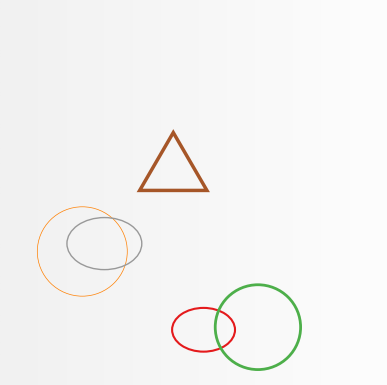[{"shape": "oval", "thickness": 1.5, "radius": 0.41, "center": [0.525, 0.143]}, {"shape": "circle", "thickness": 2, "radius": 0.55, "center": [0.666, 0.15]}, {"shape": "circle", "thickness": 0.5, "radius": 0.58, "center": [0.212, 0.347]}, {"shape": "triangle", "thickness": 2.5, "radius": 0.5, "center": [0.447, 0.555]}, {"shape": "oval", "thickness": 1, "radius": 0.48, "center": [0.269, 0.367]}]